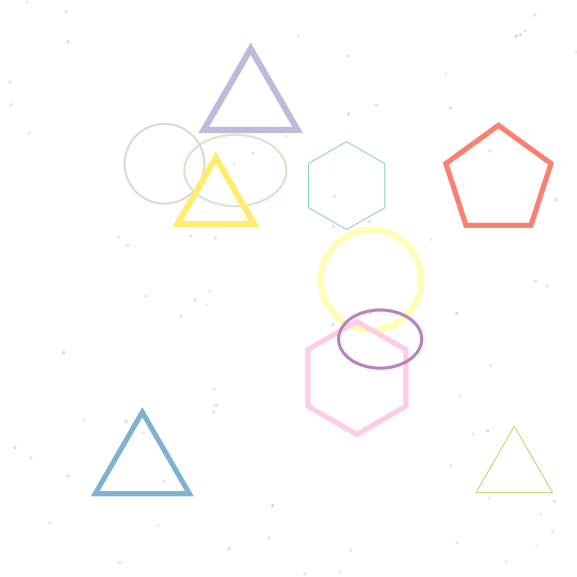[{"shape": "hexagon", "thickness": 0.5, "radius": 0.38, "center": [0.6, 0.678]}, {"shape": "circle", "thickness": 3, "radius": 0.44, "center": [0.643, 0.514]}, {"shape": "triangle", "thickness": 3, "radius": 0.47, "center": [0.434, 0.821]}, {"shape": "pentagon", "thickness": 2.5, "radius": 0.48, "center": [0.863, 0.686]}, {"shape": "triangle", "thickness": 2.5, "radius": 0.47, "center": [0.246, 0.191]}, {"shape": "triangle", "thickness": 0.5, "radius": 0.38, "center": [0.891, 0.184]}, {"shape": "hexagon", "thickness": 2.5, "radius": 0.49, "center": [0.618, 0.345]}, {"shape": "circle", "thickness": 1, "radius": 0.35, "center": [0.285, 0.715]}, {"shape": "oval", "thickness": 1.5, "radius": 0.36, "center": [0.658, 0.412]}, {"shape": "oval", "thickness": 1, "radius": 0.44, "center": [0.408, 0.704]}, {"shape": "triangle", "thickness": 3, "radius": 0.38, "center": [0.374, 0.649]}]